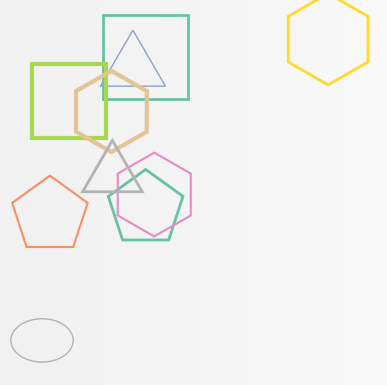[{"shape": "square", "thickness": 2, "radius": 0.55, "center": [0.375, 0.851]}, {"shape": "pentagon", "thickness": 2, "radius": 0.51, "center": [0.376, 0.459]}, {"shape": "pentagon", "thickness": 1.5, "radius": 0.51, "center": [0.129, 0.441]}, {"shape": "triangle", "thickness": 1, "radius": 0.48, "center": [0.343, 0.825]}, {"shape": "hexagon", "thickness": 1.5, "radius": 0.54, "center": [0.398, 0.495]}, {"shape": "square", "thickness": 3, "radius": 0.48, "center": [0.178, 0.737]}, {"shape": "hexagon", "thickness": 2, "radius": 0.59, "center": [0.847, 0.898]}, {"shape": "hexagon", "thickness": 3, "radius": 0.53, "center": [0.288, 0.711]}, {"shape": "oval", "thickness": 1, "radius": 0.4, "center": [0.108, 0.116]}, {"shape": "triangle", "thickness": 2, "radius": 0.44, "center": [0.29, 0.546]}]